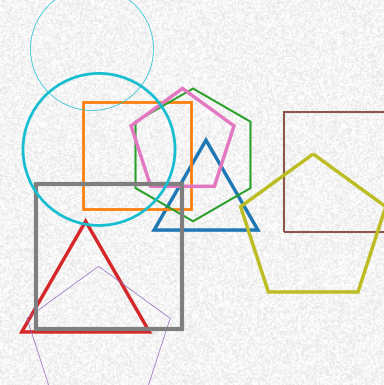[{"shape": "triangle", "thickness": 2.5, "radius": 0.78, "center": [0.535, 0.48]}, {"shape": "square", "thickness": 2, "radius": 0.7, "center": [0.356, 0.596]}, {"shape": "hexagon", "thickness": 1.5, "radius": 0.86, "center": [0.501, 0.598]}, {"shape": "triangle", "thickness": 2.5, "radius": 0.96, "center": [0.222, 0.234]}, {"shape": "pentagon", "thickness": 0.5, "radius": 0.98, "center": [0.256, 0.113]}, {"shape": "square", "thickness": 1.5, "radius": 0.78, "center": [0.892, 0.554]}, {"shape": "pentagon", "thickness": 2.5, "radius": 0.7, "center": [0.474, 0.63]}, {"shape": "square", "thickness": 3, "radius": 0.94, "center": [0.283, 0.333]}, {"shape": "pentagon", "thickness": 2.5, "radius": 0.99, "center": [0.813, 0.402]}, {"shape": "circle", "thickness": 0.5, "radius": 0.8, "center": [0.239, 0.873]}, {"shape": "circle", "thickness": 2, "radius": 0.99, "center": [0.257, 0.612]}]